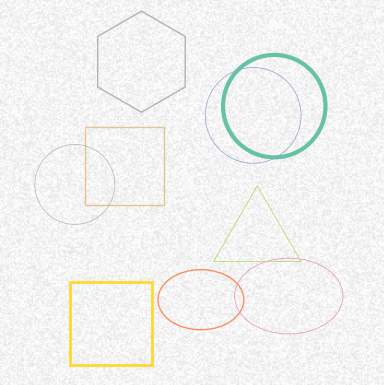[{"shape": "circle", "thickness": 3, "radius": 0.67, "center": [0.712, 0.724]}, {"shape": "oval", "thickness": 1, "radius": 0.56, "center": [0.522, 0.221]}, {"shape": "circle", "thickness": 0.5, "radius": 0.62, "center": [0.658, 0.7]}, {"shape": "oval", "thickness": 0.5, "radius": 0.7, "center": [0.75, 0.231]}, {"shape": "triangle", "thickness": 0.5, "radius": 0.66, "center": [0.668, 0.386]}, {"shape": "square", "thickness": 2, "radius": 0.54, "center": [0.289, 0.16]}, {"shape": "square", "thickness": 1, "radius": 0.51, "center": [0.323, 0.569]}, {"shape": "circle", "thickness": 0.5, "radius": 0.52, "center": [0.194, 0.521]}, {"shape": "hexagon", "thickness": 1, "radius": 0.66, "center": [0.367, 0.84]}]